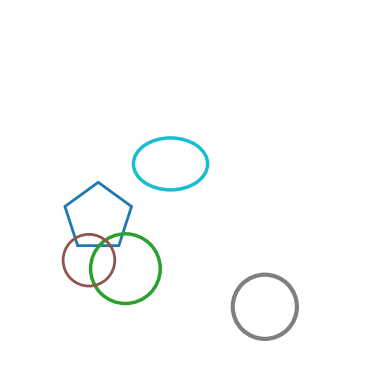[{"shape": "pentagon", "thickness": 2, "radius": 0.45, "center": [0.255, 0.436]}, {"shape": "circle", "thickness": 2.5, "radius": 0.45, "center": [0.326, 0.302]}, {"shape": "circle", "thickness": 2, "radius": 0.34, "center": [0.231, 0.324]}, {"shape": "circle", "thickness": 3, "radius": 0.42, "center": [0.688, 0.203]}, {"shape": "oval", "thickness": 2.5, "radius": 0.48, "center": [0.443, 0.574]}]